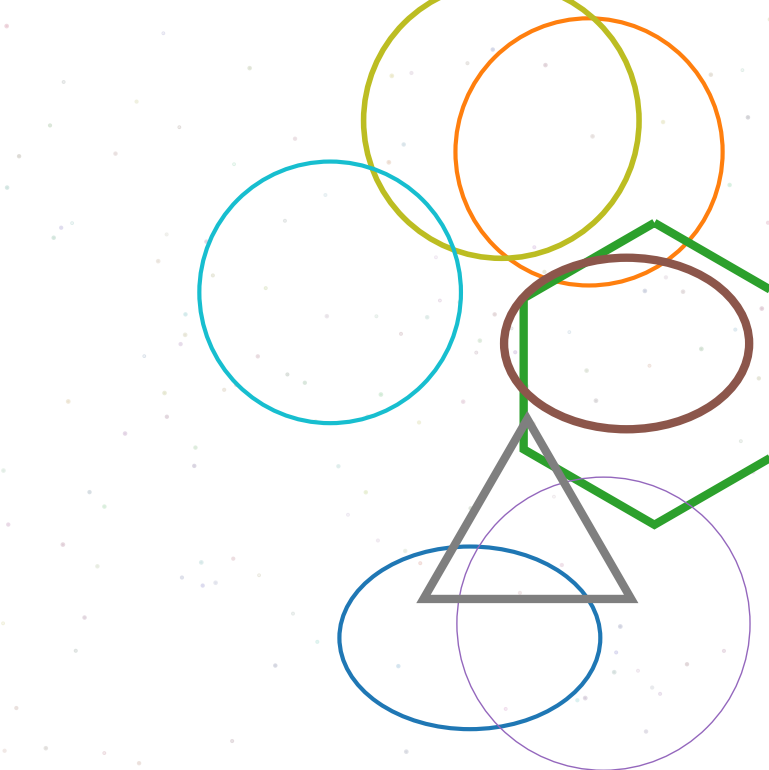[{"shape": "oval", "thickness": 1.5, "radius": 0.85, "center": [0.61, 0.172]}, {"shape": "circle", "thickness": 1.5, "radius": 0.87, "center": [0.765, 0.803]}, {"shape": "hexagon", "thickness": 3, "radius": 0.98, "center": [0.85, 0.515]}, {"shape": "circle", "thickness": 0.5, "radius": 0.95, "center": [0.784, 0.19]}, {"shape": "oval", "thickness": 3, "radius": 0.8, "center": [0.814, 0.554]}, {"shape": "triangle", "thickness": 3, "radius": 0.78, "center": [0.685, 0.3]}, {"shape": "circle", "thickness": 2, "radius": 0.89, "center": [0.651, 0.843]}, {"shape": "circle", "thickness": 1.5, "radius": 0.85, "center": [0.429, 0.62]}]